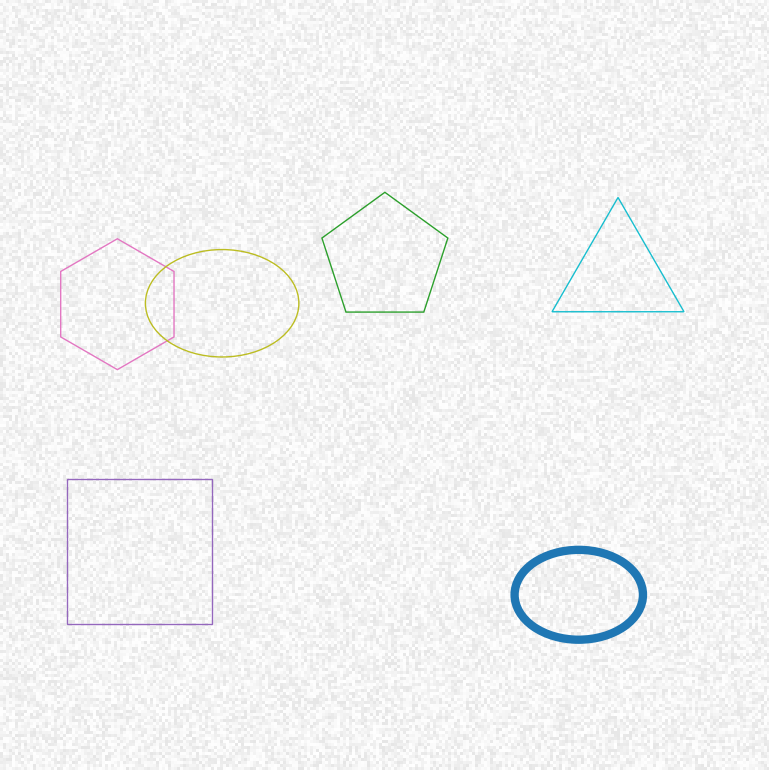[{"shape": "oval", "thickness": 3, "radius": 0.42, "center": [0.752, 0.228]}, {"shape": "pentagon", "thickness": 0.5, "radius": 0.43, "center": [0.5, 0.664]}, {"shape": "square", "thickness": 0.5, "radius": 0.47, "center": [0.181, 0.284]}, {"shape": "hexagon", "thickness": 0.5, "radius": 0.42, "center": [0.152, 0.605]}, {"shape": "oval", "thickness": 0.5, "radius": 0.5, "center": [0.288, 0.606]}, {"shape": "triangle", "thickness": 0.5, "radius": 0.49, "center": [0.803, 0.645]}]